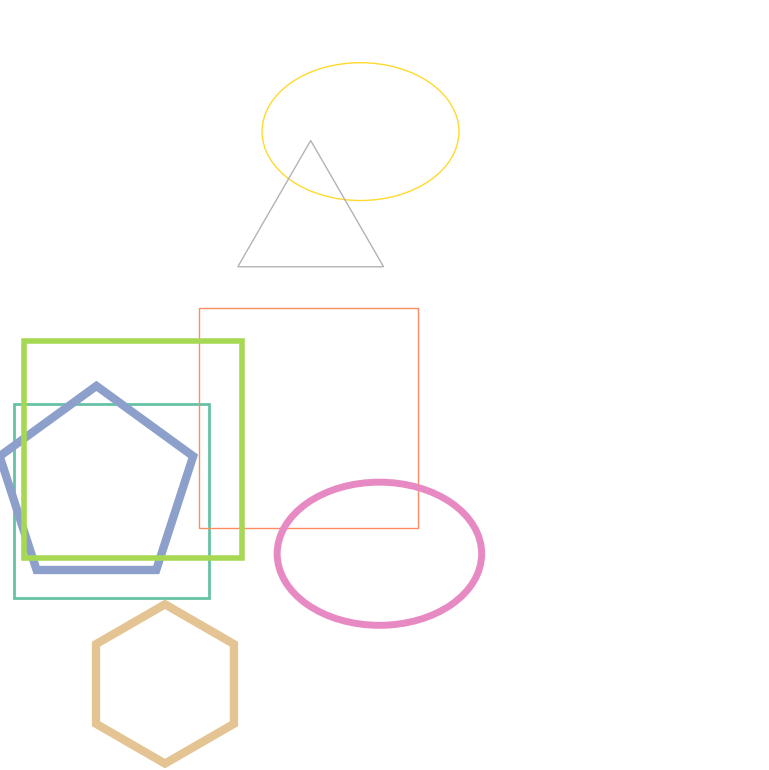[{"shape": "square", "thickness": 1, "radius": 0.63, "center": [0.145, 0.349]}, {"shape": "square", "thickness": 0.5, "radius": 0.71, "center": [0.401, 0.457]}, {"shape": "pentagon", "thickness": 3, "radius": 0.66, "center": [0.125, 0.367]}, {"shape": "oval", "thickness": 2.5, "radius": 0.66, "center": [0.493, 0.281]}, {"shape": "square", "thickness": 2, "radius": 0.71, "center": [0.173, 0.416]}, {"shape": "oval", "thickness": 0.5, "radius": 0.64, "center": [0.468, 0.829]}, {"shape": "hexagon", "thickness": 3, "radius": 0.52, "center": [0.214, 0.112]}, {"shape": "triangle", "thickness": 0.5, "radius": 0.55, "center": [0.403, 0.708]}]